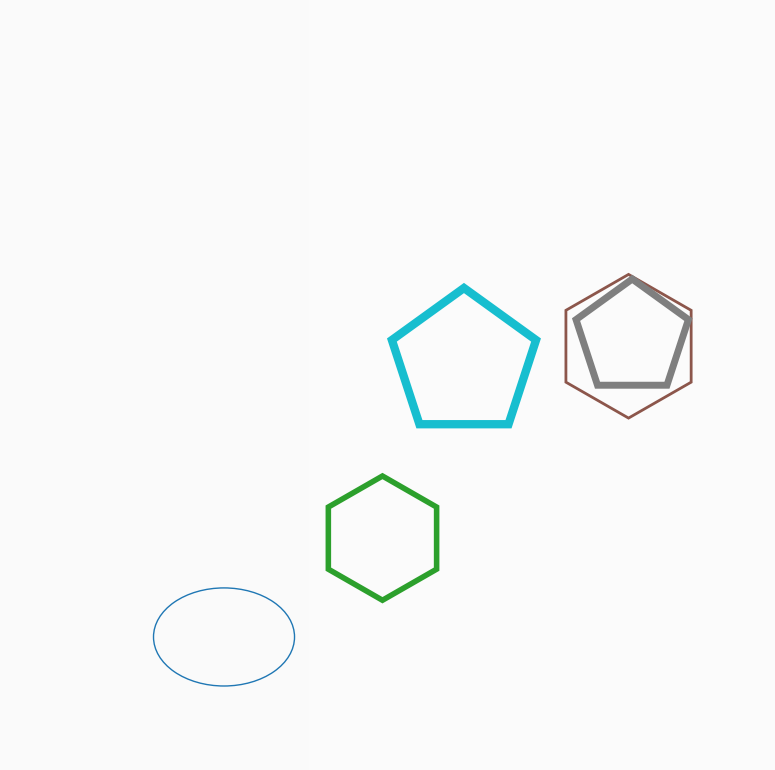[{"shape": "oval", "thickness": 0.5, "radius": 0.45, "center": [0.289, 0.173]}, {"shape": "hexagon", "thickness": 2, "radius": 0.4, "center": [0.494, 0.301]}, {"shape": "hexagon", "thickness": 1, "radius": 0.47, "center": [0.811, 0.55]}, {"shape": "pentagon", "thickness": 2.5, "radius": 0.38, "center": [0.816, 0.561]}, {"shape": "pentagon", "thickness": 3, "radius": 0.49, "center": [0.599, 0.528]}]